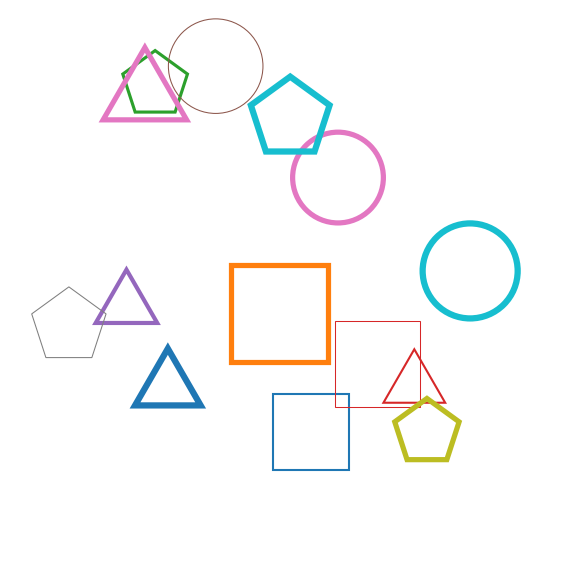[{"shape": "square", "thickness": 1, "radius": 0.33, "center": [0.538, 0.252]}, {"shape": "triangle", "thickness": 3, "radius": 0.33, "center": [0.291, 0.33]}, {"shape": "square", "thickness": 2.5, "radius": 0.42, "center": [0.484, 0.456]}, {"shape": "pentagon", "thickness": 1.5, "radius": 0.29, "center": [0.269, 0.853]}, {"shape": "triangle", "thickness": 1, "radius": 0.31, "center": [0.717, 0.333]}, {"shape": "square", "thickness": 0.5, "radius": 0.37, "center": [0.653, 0.369]}, {"shape": "triangle", "thickness": 2, "radius": 0.31, "center": [0.219, 0.471]}, {"shape": "circle", "thickness": 0.5, "radius": 0.41, "center": [0.373, 0.885]}, {"shape": "circle", "thickness": 2.5, "radius": 0.39, "center": [0.585, 0.692]}, {"shape": "triangle", "thickness": 2.5, "radius": 0.42, "center": [0.251, 0.833]}, {"shape": "pentagon", "thickness": 0.5, "radius": 0.34, "center": [0.119, 0.435]}, {"shape": "pentagon", "thickness": 2.5, "radius": 0.29, "center": [0.739, 0.251]}, {"shape": "pentagon", "thickness": 3, "radius": 0.36, "center": [0.503, 0.795]}, {"shape": "circle", "thickness": 3, "radius": 0.41, "center": [0.814, 0.53]}]